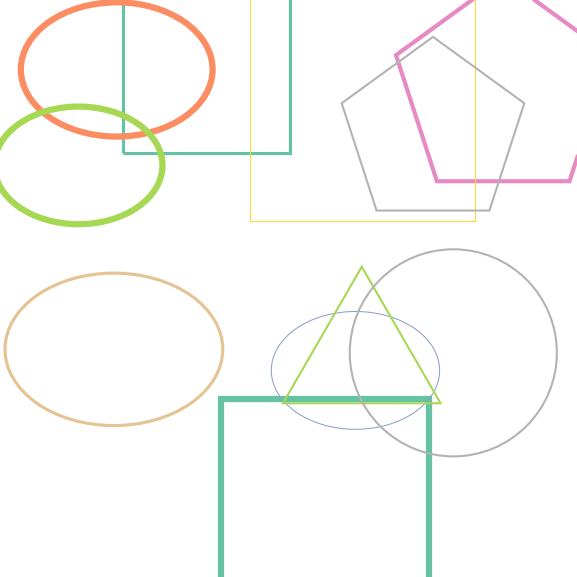[{"shape": "square", "thickness": 3, "radius": 0.9, "center": [0.563, 0.128]}, {"shape": "square", "thickness": 1.5, "radius": 0.72, "center": [0.357, 0.879]}, {"shape": "oval", "thickness": 3, "radius": 0.83, "center": [0.202, 0.879]}, {"shape": "oval", "thickness": 0.5, "radius": 0.73, "center": [0.615, 0.358]}, {"shape": "pentagon", "thickness": 2, "radius": 0.98, "center": [0.871, 0.843]}, {"shape": "oval", "thickness": 3, "radius": 0.73, "center": [0.136, 0.713]}, {"shape": "triangle", "thickness": 1, "radius": 0.79, "center": [0.626, 0.38]}, {"shape": "square", "thickness": 0.5, "radius": 0.98, "center": [0.628, 0.811]}, {"shape": "oval", "thickness": 1.5, "radius": 0.94, "center": [0.197, 0.394]}, {"shape": "circle", "thickness": 1, "radius": 0.9, "center": [0.785, 0.388]}, {"shape": "pentagon", "thickness": 1, "radius": 0.83, "center": [0.75, 0.769]}]